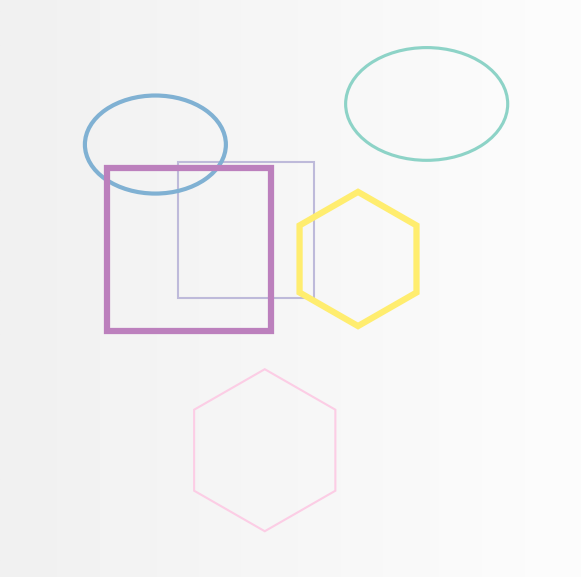[{"shape": "oval", "thickness": 1.5, "radius": 0.7, "center": [0.734, 0.819]}, {"shape": "square", "thickness": 1, "radius": 0.59, "center": [0.423, 0.601]}, {"shape": "oval", "thickness": 2, "radius": 0.61, "center": [0.267, 0.749]}, {"shape": "hexagon", "thickness": 1, "radius": 0.7, "center": [0.455, 0.22]}, {"shape": "square", "thickness": 3, "radius": 0.71, "center": [0.326, 0.567]}, {"shape": "hexagon", "thickness": 3, "radius": 0.58, "center": [0.616, 0.551]}]